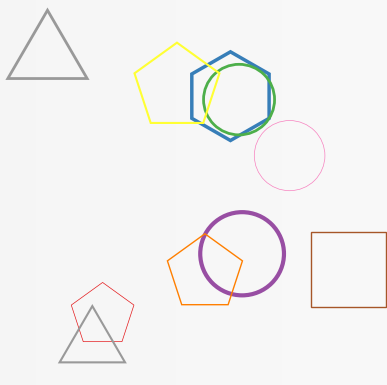[{"shape": "pentagon", "thickness": 0.5, "radius": 0.42, "center": [0.265, 0.181]}, {"shape": "hexagon", "thickness": 2.5, "radius": 0.58, "center": [0.595, 0.75]}, {"shape": "circle", "thickness": 2, "radius": 0.46, "center": [0.617, 0.741]}, {"shape": "circle", "thickness": 3, "radius": 0.54, "center": [0.625, 0.341]}, {"shape": "pentagon", "thickness": 1, "radius": 0.51, "center": [0.529, 0.291]}, {"shape": "pentagon", "thickness": 1.5, "radius": 0.58, "center": [0.457, 0.774]}, {"shape": "square", "thickness": 1, "radius": 0.48, "center": [0.899, 0.3]}, {"shape": "circle", "thickness": 0.5, "radius": 0.46, "center": [0.747, 0.596]}, {"shape": "triangle", "thickness": 2, "radius": 0.59, "center": [0.123, 0.855]}, {"shape": "triangle", "thickness": 1.5, "radius": 0.49, "center": [0.238, 0.108]}]